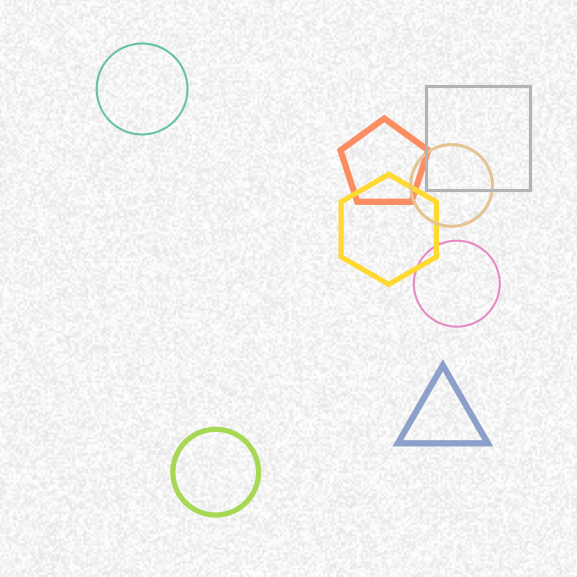[{"shape": "circle", "thickness": 1, "radius": 0.39, "center": [0.246, 0.845]}, {"shape": "pentagon", "thickness": 3, "radius": 0.4, "center": [0.666, 0.714]}, {"shape": "triangle", "thickness": 3, "radius": 0.45, "center": [0.767, 0.276]}, {"shape": "circle", "thickness": 1, "radius": 0.37, "center": [0.791, 0.508]}, {"shape": "circle", "thickness": 2.5, "radius": 0.37, "center": [0.374, 0.182]}, {"shape": "hexagon", "thickness": 2.5, "radius": 0.48, "center": [0.673, 0.602]}, {"shape": "circle", "thickness": 1.5, "radius": 0.35, "center": [0.782, 0.678]}, {"shape": "square", "thickness": 1.5, "radius": 0.45, "center": [0.827, 0.76]}]